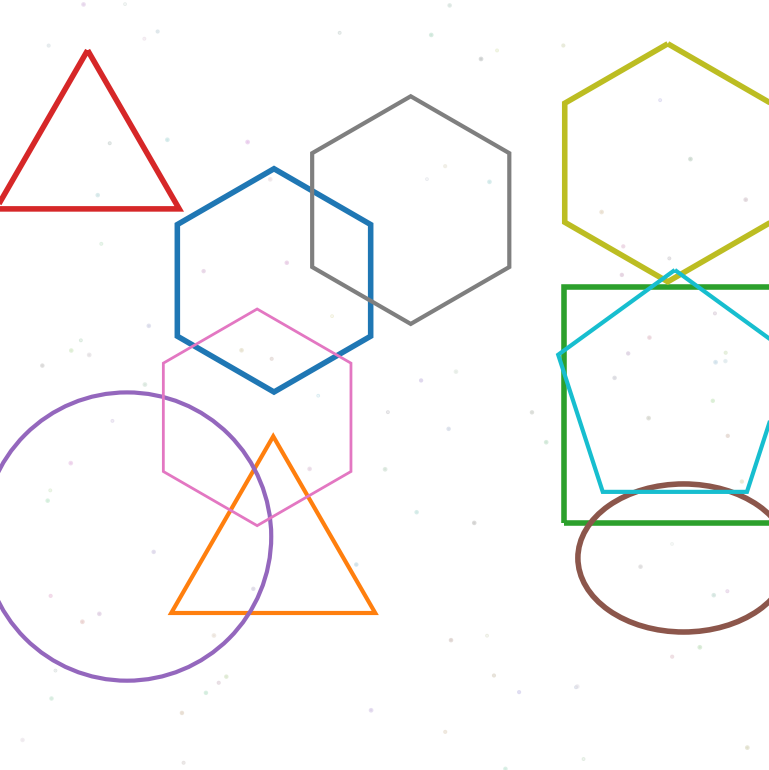[{"shape": "hexagon", "thickness": 2, "radius": 0.72, "center": [0.356, 0.636]}, {"shape": "triangle", "thickness": 1.5, "radius": 0.76, "center": [0.355, 0.28]}, {"shape": "square", "thickness": 2, "radius": 0.77, "center": [0.886, 0.474]}, {"shape": "triangle", "thickness": 2, "radius": 0.69, "center": [0.114, 0.797]}, {"shape": "circle", "thickness": 1.5, "radius": 0.94, "center": [0.165, 0.303]}, {"shape": "oval", "thickness": 2, "radius": 0.69, "center": [0.888, 0.275]}, {"shape": "hexagon", "thickness": 1, "radius": 0.7, "center": [0.334, 0.458]}, {"shape": "hexagon", "thickness": 1.5, "radius": 0.74, "center": [0.533, 0.727]}, {"shape": "hexagon", "thickness": 2, "radius": 0.77, "center": [0.867, 0.789]}, {"shape": "pentagon", "thickness": 1.5, "radius": 0.8, "center": [0.876, 0.49]}]